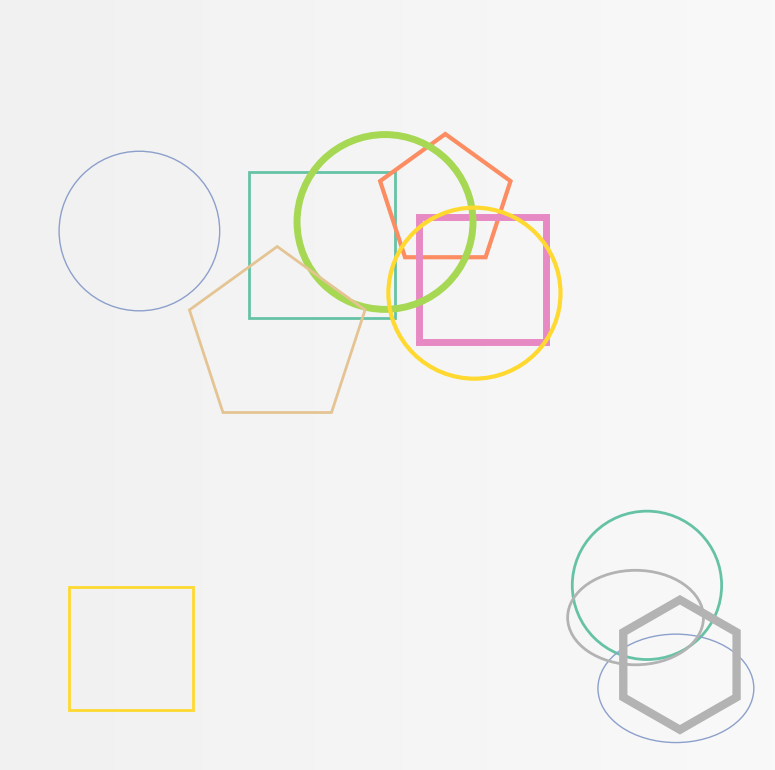[{"shape": "square", "thickness": 1, "radius": 0.47, "center": [0.415, 0.682]}, {"shape": "circle", "thickness": 1, "radius": 0.48, "center": [0.835, 0.24]}, {"shape": "pentagon", "thickness": 1.5, "radius": 0.44, "center": [0.575, 0.737]}, {"shape": "circle", "thickness": 0.5, "radius": 0.52, "center": [0.18, 0.7]}, {"shape": "oval", "thickness": 0.5, "radius": 0.5, "center": [0.872, 0.106]}, {"shape": "square", "thickness": 2.5, "radius": 0.41, "center": [0.623, 0.637]}, {"shape": "circle", "thickness": 2.5, "radius": 0.57, "center": [0.497, 0.712]}, {"shape": "circle", "thickness": 1.5, "radius": 0.56, "center": [0.612, 0.619]}, {"shape": "square", "thickness": 1, "radius": 0.4, "center": [0.169, 0.158]}, {"shape": "pentagon", "thickness": 1, "radius": 0.6, "center": [0.358, 0.561]}, {"shape": "oval", "thickness": 1, "radius": 0.44, "center": [0.82, 0.198]}, {"shape": "hexagon", "thickness": 3, "radius": 0.42, "center": [0.877, 0.137]}]